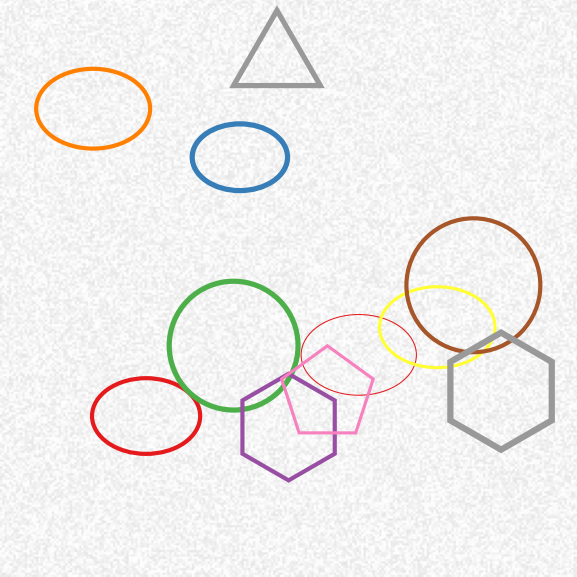[{"shape": "oval", "thickness": 0.5, "radius": 0.5, "center": [0.621, 0.385]}, {"shape": "oval", "thickness": 2, "radius": 0.47, "center": [0.253, 0.279]}, {"shape": "oval", "thickness": 2.5, "radius": 0.41, "center": [0.415, 0.727]}, {"shape": "circle", "thickness": 2.5, "radius": 0.56, "center": [0.405, 0.401]}, {"shape": "hexagon", "thickness": 2, "radius": 0.46, "center": [0.5, 0.26]}, {"shape": "oval", "thickness": 2, "radius": 0.49, "center": [0.161, 0.811]}, {"shape": "oval", "thickness": 1.5, "radius": 0.5, "center": [0.757, 0.433]}, {"shape": "circle", "thickness": 2, "radius": 0.58, "center": [0.82, 0.505]}, {"shape": "pentagon", "thickness": 1.5, "radius": 0.42, "center": [0.567, 0.317]}, {"shape": "triangle", "thickness": 2.5, "radius": 0.43, "center": [0.48, 0.894]}, {"shape": "hexagon", "thickness": 3, "radius": 0.51, "center": [0.868, 0.322]}]